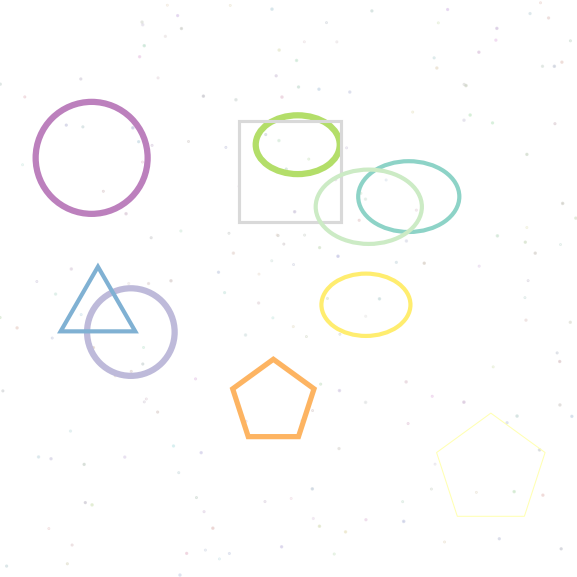[{"shape": "oval", "thickness": 2, "radius": 0.44, "center": [0.708, 0.659]}, {"shape": "pentagon", "thickness": 0.5, "radius": 0.49, "center": [0.85, 0.185]}, {"shape": "circle", "thickness": 3, "radius": 0.38, "center": [0.227, 0.424]}, {"shape": "triangle", "thickness": 2, "radius": 0.37, "center": [0.17, 0.463]}, {"shape": "pentagon", "thickness": 2.5, "radius": 0.37, "center": [0.473, 0.303]}, {"shape": "oval", "thickness": 3, "radius": 0.36, "center": [0.516, 0.749]}, {"shape": "square", "thickness": 1.5, "radius": 0.44, "center": [0.502, 0.702]}, {"shape": "circle", "thickness": 3, "radius": 0.48, "center": [0.159, 0.726]}, {"shape": "oval", "thickness": 2, "radius": 0.46, "center": [0.639, 0.641]}, {"shape": "oval", "thickness": 2, "radius": 0.39, "center": [0.634, 0.471]}]